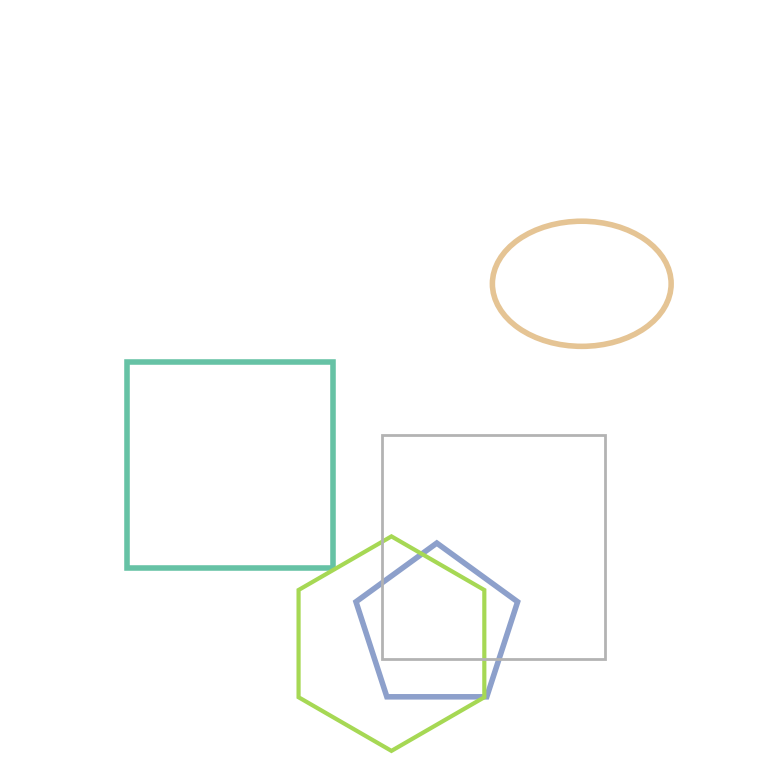[{"shape": "square", "thickness": 2, "radius": 0.67, "center": [0.299, 0.396]}, {"shape": "pentagon", "thickness": 2, "radius": 0.55, "center": [0.567, 0.184]}, {"shape": "hexagon", "thickness": 1.5, "radius": 0.7, "center": [0.508, 0.164]}, {"shape": "oval", "thickness": 2, "radius": 0.58, "center": [0.756, 0.631]}, {"shape": "square", "thickness": 1, "radius": 0.73, "center": [0.641, 0.29]}]